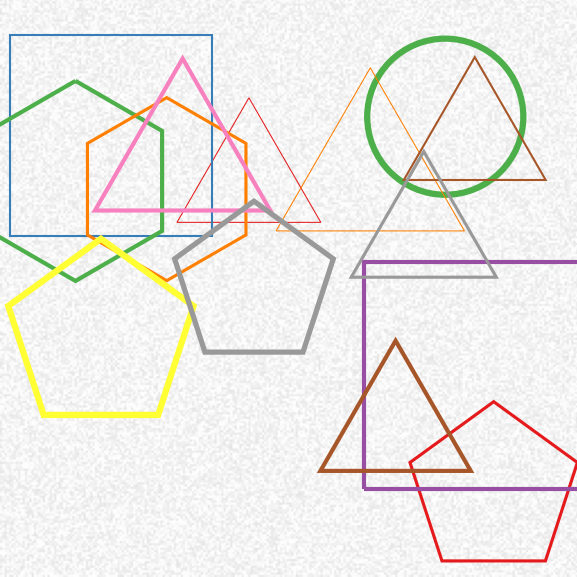[{"shape": "pentagon", "thickness": 1.5, "radius": 0.76, "center": [0.855, 0.151]}, {"shape": "triangle", "thickness": 0.5, "radius": 0.72, "center": [0.431, 0.686]}, {"shape": "square", "thickness": 1, "radius": 0.87, "center": [0.192, 0.764]}, {"shape": "circle", "thickness": 3, "radius": 0.68, "center": [0.771, 0.797]}, {"shape": "hexagon", "thickness": 2, "radius": 0.87, "center": [0.131, 0.686]}, {"shape": "square", "thickness": 2, "radius": 0.98, "center": [0.826, 0.349]}, {"shape": "triangle", "thickness": 0.5, "radius": 0.94, "center": [0.641, 0.693]}, {"shape": "hexagon", "thickness": 1.5, "radius": 0.79, "center": [0.289, 0.672]}, {"shape": "pentagon", "thickness": 3, "radius": 0.84, "center": [0.175, 0.417]}, {"shape": "triangle", "thickness": 1, "radius": 0.71, "center": [0.822, 0.758]}, {"shape": "triangle", "thickness": 2, "radius": 0.75, "center": [0.685, 0.259]}, {"shape": "triangle", "thickness": 2, "radius": 0.88, "center": [0.316, 0.722]}, {"shape": "triangle", "thickness": 1.5, "radius": 0.73, "center": [0.734, 0.592]}, {"shape": "pentagon", "thickness": 2.5, "radius": 0.72, "center": [0.44, 0.506]}]